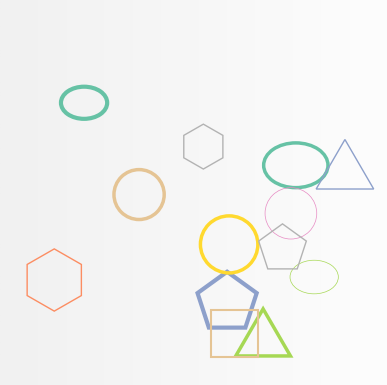[{"shape": "oval", "thickness": 2.5, "radius": 0.41, "center": [0.763, 0.571]}, {"shape": "oval", "thickness": 3, "radius": 0.3, "center": [0.217, 0.733]}, {"shape": "hexagon", "thickness": 1, "radius": 0.4, "center": [0.14, 0.273]}, {"shape": "pentagon", "thickness": 3, "radius": 0.4, "center": [0.586, 0.214]}, {"shape": "triangle", "thickness": 1, "radius": 0.43, "center": [0.89, 0.552]}, {"shape": "circle", "thickness": 0.5, "radius": 0.33, "center": [0.751, 0.446]}, {"shape": "triangle", "thickness": 2.5, "radius": 0.41, "center": [0.679, 0.116]}, {"shape": "oval", "thickness": 0.5, "radius": 0.31, "center": [0.811, 0.28]}, {"shape": "circle", "thickness": 2.5, "radius": 0.37, "center": [0.591, 0.365]}, {"shape": "square", "thickness": 1.5, "radius": 0.3, "center": [0.606, 0.134]}, {"shape": "circle", "thickness": 2.5, "radius": 0.32, "center": [0.359, 0.495]}, {"shape": "hexagon", "thickness": 1, "radius": 0.29, "center": [0.525, 0.619]}, {"shape": "pentagon", "thickness": 1, "radius": 0.32, "center": [0.729, 0.354]}]